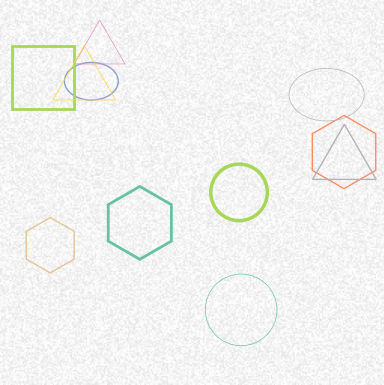[{"shape": "hexagon", "thickness": 2, "radius": 0.47, "center": [0.363, 0.421]}, {"shape": "circle", "thickness": 0.5, "radius": 0.47, "center": [0.626, 0.195]}, {"shape": "hexagon", "thickness": 1, "radius": 0.48, "center": [0.894, 0.605]}, {"shape": "oval", "thickness": 1, "radius": 0.35, "center": [0.237, 0.789]}, {"shape": "triangle", "thickness": 0.5, "radius": 0.38, "center": [0.259, 0.872]}, {"shape": "square", "thickness": 2, "radius": 0.4, "center": [0.112, 0.799]}, {"shape": "circle", "thickness": 2.5, "radius": 0.37, "center": [0.621, 0.5]}, {"shape": "triangle", "thickness": 0.5, "radius": 0.47, "center": [0.219, 0.788]}, {"shape": "hexagon", "thickness": 1, "radius": 0.36, "center": [0.13, 0.363]}, {"shape": "oval", "thickness": 0.5, "radius": 0.49, "center": [0.848, 0.754]}, {"shape": "triangle", "thickness": 1, "radius": 0.48, "center": [0.895, 0.582]}]